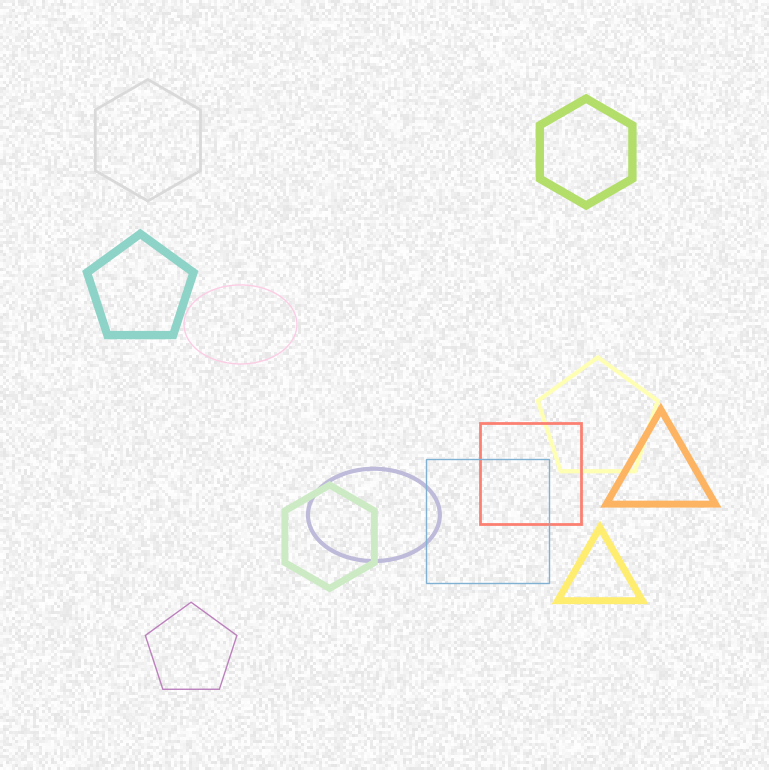[{"shape": "pentagon", "thickness": 3, "radius": 0.36, "center": [0.182, 0.624]}, {"shape": "pentagon", "thickness": 1.5, "radius": 0.41, "center": [0.776, 0.454]}, {"shape": "oval", "thickness": 1.5, "radius": 0.43, "center": [0.486, 0.331]}, {"shape": "square", "thickness": 1, "radius": 0.33, "center": [0.689, 0.385]}, {"shape": "square", "thickness": 0.5, "radius": 0.4, "center": [0.633, 0.324]}, {"shape": "triangle", "thickness": 2.5, "radius": 0.41, "center": [0.858, 0.386]}, {"shape": "hexagon", "thickness": 3, "radius": 0.35, "center": [0.761, 0.803]}, {"shape": "oval", "thickness": 0.5, "radius": 0.37, "center": [0.312, 0.579]}, {"shape": "hexagon", "thickness": 1, "radius": 0.39, "center": [0.192, 0.818]}, {"shape": "pentagon", "thickness": 0.5, "radius": 0.31, "center": [0.248, 0.155]}, {"shape": "hexagon", "thickness": 2.5, "radius": 0.34, "center": [0.428, 0.303]}, {"shape": "triangle", "thickness": 2.5, "radius": 0.32, "center": [0.779, 0.252]}]